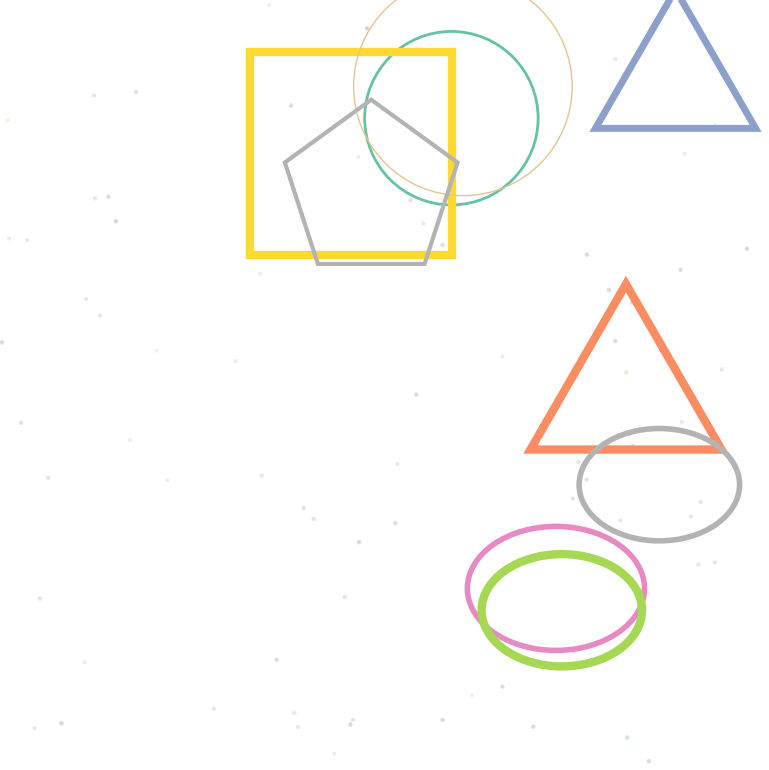[{"shape": "circle", "thickness": 1, "radius": 0.56, "center": [0.586, 0.847]}, {"shape": "triangle", "thickness": 3, "radius": 0.72, "center": [0.813, 0.488]}, {"shape": "triangle", "thickness": 2.5, "radius": 0.6, "center": [0.877, 0.893]}, {"shape": "oval", "thickness": 2, "radius": 0.58, "center": [0.722, 0.236]}, {"shape": "oval", "thickness": 3, "radius": 0.52, "center": [0.73, 0.207]}, {"shape": "square", "thickness": 3, "radius": 0.66, "center": [0.456, 0.801]}, {"shape": "circle", "thickness": 0.5, "radius": 0.71, "center": [0.601, 0.888]}, {"shape": "pentagon", "thickness": 1.5, "radius": 0.59, "center": [0.482, 0.753]}, {"shape": "oval", "thickness": 2, "radius": 0.52, "center": [0.856, 0.371]}]